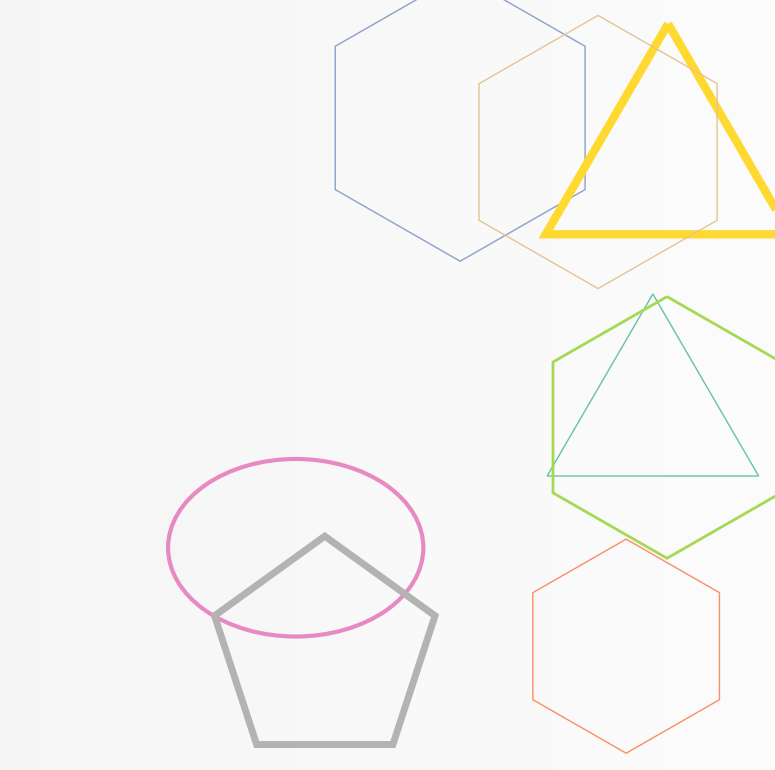[{"shape": "triangle", "thickness": 0.5, "radius": 0.79, "center": [0.842, 0.461]}, {"shape": "hexagon", "thickness": 0.5, "radius": 0.7, "center": [0.808, 0.161]}, {"shape": "hexagon", "thickness": 0.5, "radius": 0.93, "center": [0.594, 0.847]}, {"shape": "oval", "thickness": 1.5, "radius": 0.82, "center": [0.382, 0.289]}, {"shape": "hexagon", "thickness": 1, "radius": 0.85, "center": [0.861, 0.445]}, {"shape": "triangle", "thickness": 3, "radius": 0.91, "center": [0.862, 0.787]}, {"shape": "hexagon", "thickness": 0.5, "radius": 0.89, "center": [0.772, 0.803]}, {"shape": "pentagon", "thickness": 2.5, "radius": 0.75, "center": [0.419, 0.154]}]